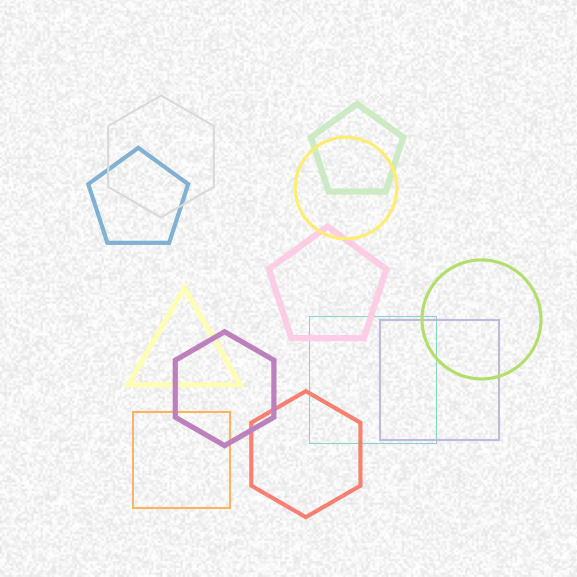[{"shape": "square", "thickness": 0.5, "radius": 0.55, "center": [0.646, 0.343]}, {"shape": "triangle", "thickness": 2.5, "radius": 0.56, "center": [0.319, 0.389]}, {"shape": "square", "thickness": 1, "radius": 0.52, "center": [0.761, 0.341]}, {"shape": "hexagon", "thickness": 2, "radius": 0.55, "center": [0.53, 0.213]}, {"shape": "pentagon", "thickness": 2, "radius": 0.45, "center": [0.239, 0.652]}, {"shape": "square", "thickness": 1, "radius": 0.42, "center": [0.314, 0.203]}, {"shape": "circle", "thickness": 1.5, "radius": 0.52, "center": [0.834, 0.446]}, {"shape": "pentagon", "thickness": 3, "radius": 0.53, "center": [0.567, 0.5]}, {"shape": "hexagon", "thickness": 1, "radius": 0.53, "center": [0.279, 0.728]}, {"shape": "hexagon", "thickness": 2.5, "radius": 0.49, "center": [0.389, 0.326]}, {"shape": "pentagon", "thickness": 3, "radius": 0.42, "center": [0.618, 0.735]}, {"shape": "circle", "thickness": 1.5, "radius": 0.44, "center": [0.599, 0.674]}]